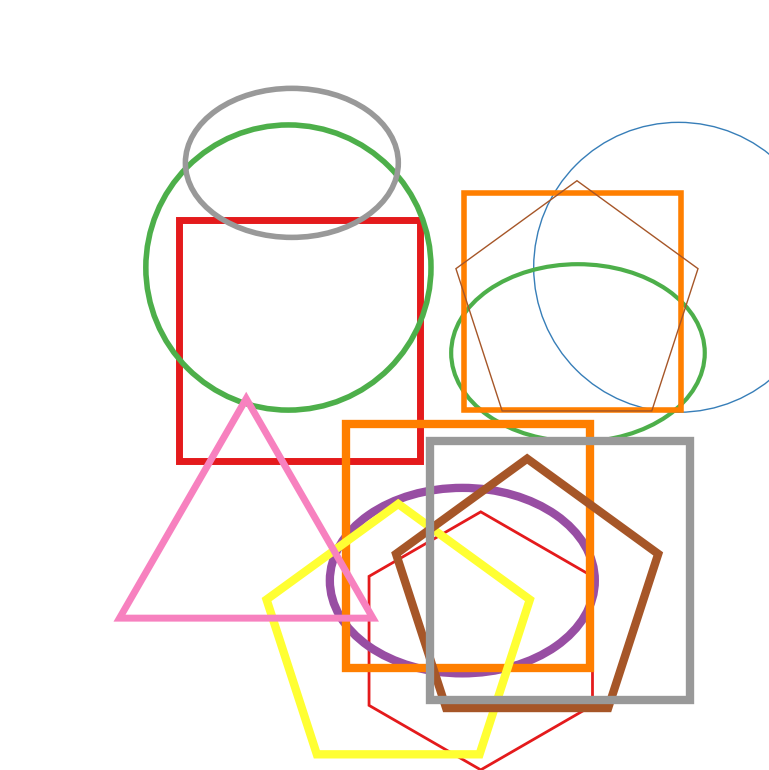[{"shape": "hexagon", "thickness": 1, "radius": 0.84, "center": [0.624, 0.168]}, {"shape": "square", "thickness": 2.5, "radius": 0.78, "center": [0.389, 0.558]}, {"shape": "circle", "thickness": 0.5, "radius": 0.94, "center": [0.881, 0.653]}, {"shape": "circle", "thickness": 2, "radius": 0.93, "center": [0.375, 0.653]}, {"shape": "oval", "thickness": 1.5, "radius": 0.82, "center": [0.751, 0.542]}, {"shape": "oval", "thickness": 3, "radius": 0.86, "center": [0.6, 0.246]}, {"shape": "square", "thickness": 3, "radius": 0.79, "center": [0.608, 0.291]}, {"shape": "square", "thickness": 2, "radius": 0.7, "center": [0.744, 0.609]}, {"shape": "pentagon", "thickness": 3, "radius": 0.9, "center": [0.517, 0.166]}, {"shape": "pentagon", "thickness": 3, "radius": 0.9, "center": [0.685, 0.225]}, {"shape": "pentagon", "thickness": 0.5, "radius": 0.83, "center": [0.749, 0.6]}, {"shape": "triangle", "thickness": 2.5, "radius": 0.95, "center": [0.32, 0.292]}, {"shape": "oval", "thickness": 2, "radius": 0.69, "center": [0.379, 0.788]}, {"shape": "square", "thickness": 3, "radius": 0.84, "center": [0.727, 0.259]}]